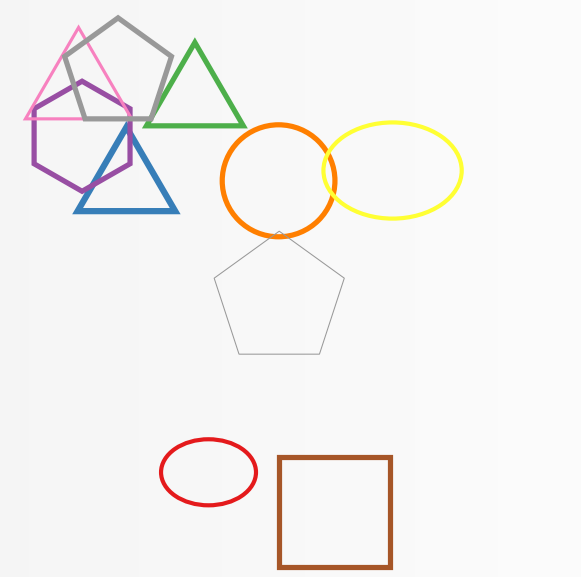[{"shape": "oval", "thickness": 2, "radius": 0.41, "center": [0.359, 0.181]}, {"shape": "triangle", "thickness": 3, "radius": 0.48, "center": [0.217, 0.682]}, {"shape": "triangle", "thickness": 2.5, "radius": 0.48, "center": [0.335, 0.829]}, {"shape": "hexagon", "thickness": 2.5, "radius": 0.48, "center": [0.141, 0.763]}, {"shape": "circle", "thickness": 2.5, "radius": 0.48, "center": [0.479, 0.686]}, {"shape": "oval", "thickness": 2, "radius": 0.59, "center": [0.675, 0.704]}, {"shape": "square", "thickness": 2.5, "radius": 0.47, "center": [0.575, 0.112]}, {"shape": "triangle", "thickness": 1.5, "radius": 0.53, "center": [0.135, 0.846]}, {"shape": "pentagon", "thickness": 2.5, "radius": 0.48, "center": [0.203, 0.872]}, {"shape": "pentagon", "thickness": 0.5, "radius": 0.59, "center": [0.48, 0.481]}]